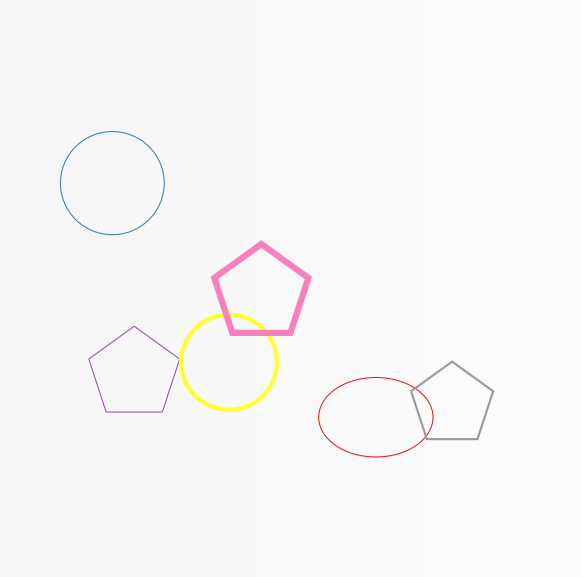[{"shape": "oval", "thickness": 0.5, "radius": 0.49, "center": [0.647, 0.277]}, {"shape": "circle", "thickness": 0.5, "radius": 0.45, "center": [0.193, 0.682]}, {"shape": "pentagon", "thickness": 0.5, "radius": 0.41, "center": [0.231, 0.352]}, {"shape": "circle", "thickness": 2, "radius": 0.41, "center": [0.394, 0.372]}, {"shape": "pentagon", "thickness": 3, "radius": 0.43, "center": [0.45, 0.492]}, {"shape": "pentagon", "thickness": 1, "radius": 0.37, "center": [0.778, 0.299]}]